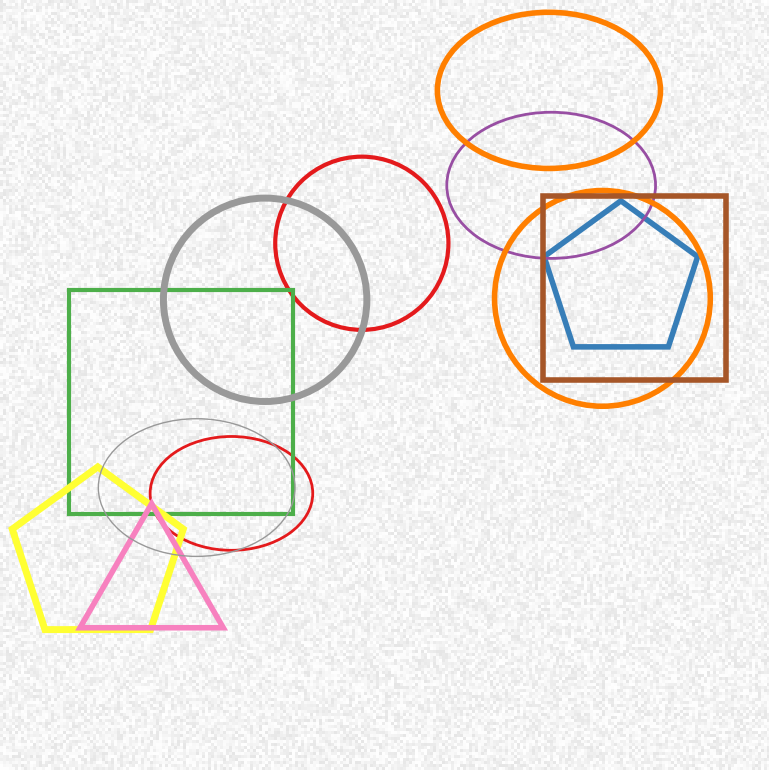[{"shape": "oval", "thickness": 1, "radius": 0.53, "center": [0.301, 0.359]}, {"shape": "circle", "thickness": 1.5, "radius": 0.56, "center": [0.47, 0.684]}, {"shape": "pentagon", "thickness": 2, "radius": 0.52, "center": [0.806, 0.634]}, {"shape": "square", "thickness": 1.5, "radius": 0.73, "center": [0.235, 0.478]}, {"shape": "oval", "thickness": 1, "radius": 0.68, "center": [0.716, 0.759]}, {"shape": "circle", "thickness": 2, "radius": 0.7, "center": [0.782, 0.612]}, {"shape": "oval", "thickness": 2, "radius": 0.72, "center": [0.713, 0.883]}, {"shape": "pentagon", "thickness": 2.5, "radius": 0.58, "center": [0.127, 0.277]}, {"shape": "square", "thickness": 2, "radius": 0.6, "center": [0.824, 0.626]}, {"shape": "triangle", "thickness": 2, "radius": 0.54, "center": [0.197, 0.238]}, {"shape": "oval", "thickness": 0.5, "radius": 0.64, "center": [0.255, 0.367]}, {"shape": "circle", "thickness": 2.5, "radius": 0.66, "center": [0.344, 0.611]}]